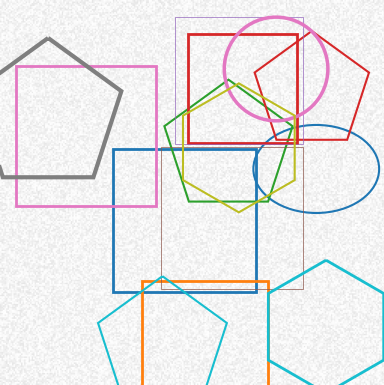[{"shape": "square", "thickness": 2, "radius": 0.92, "center": [0.479, 0.427]}, {"shape": "oval", "thickness": 1.5, "radius": 0.82, "center": [0.821, 0.561]}, {"shape": "square", "thickness": 2, "radius": 0.82, "center": [0.533, 0.104]}, {"shape": "pentagon", "thickness": 1.5, "radius": 0.88, "center": [0.593, 0.618]}, {"shape": "square", "thickness": 2, "radius": 0.71, "center": [0.631, 0.769]}, {"shape": "pentagon", "thickness": 1.5, "radius": 0.78, "center": [0.81, 0.763]}, {"shape": "square", "thickness": 0.5, "radius": 0.83, "center": [0.621, 0.79]}, {"shape": "square", "thickness": 0.5, "radius": 0.92, "center": [0.602, 0.434]}, {"shape": "circle", "thickness": 2.5, "radius": 0.67, "center": [0.717, 0.821]}, {"shape": "square", "thickness": 2, "radius": 0.91, "center": [0.223, 0.646]}, {"shape": "pentagon", "thickness": 3, "radius": 1.0, "center": [0.125, 0.701]}, {"shape": "hexagon", "thickness": 1.5, "radius": 0.84, "center": [0.62, 0.616]}, {"shape": "pentagon", "thickness": 1.5, "radius": 0.88, "center": [0.422, 0.107]}, {"shape": "hexagon", "thickness": 2, "radius": 0.87, "center": [0.847, 0.151]}]